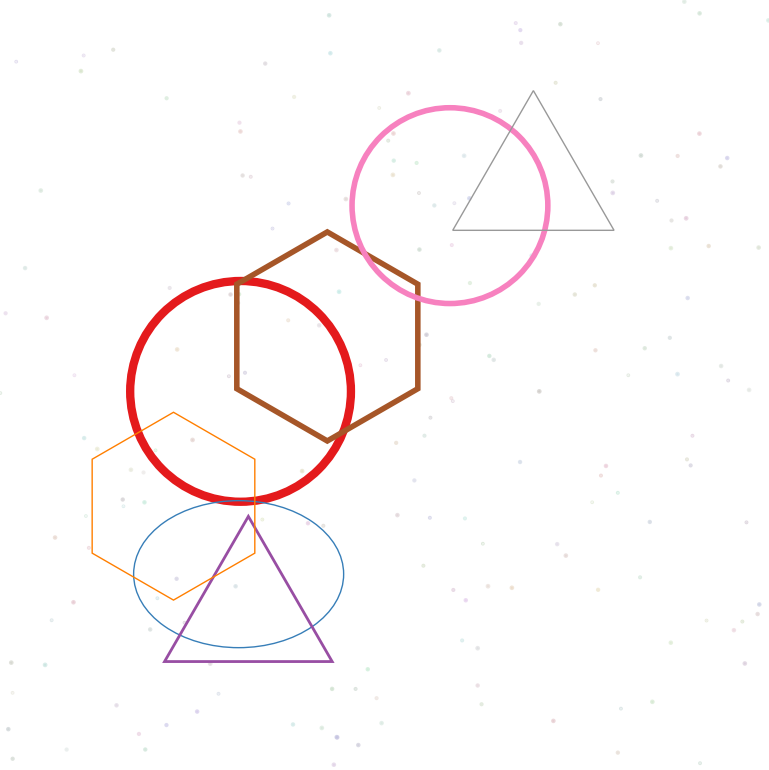[{"shape": "circle", "thickness": 3, "radius": 0.72, "center": [0.312, 0.492]}, {"shape": "oval", "thickness": 0.5, "radius": 0.68, "center": [0.31, 0.254]}, {"shape": "triangle", "thickness": 1, "radius": 0.63, "center": [0.323, 0.204]}, {"shape": "hexagon", "thickness": 0.5, "radius": 0.61, "center": [0.225, 0.343]}, {"shape": "hexagon", "thickness": 2, "radius": 0.68, "center": [0.425, 0.563]}, {"shape": "circle", "thickness": 2, "radius": 0.64, "center": [0.584, 0.733]}, {"shape": "triangle", "thickness": 0.5, "radius": 0.6, "center": [0.693, 0.761]}]